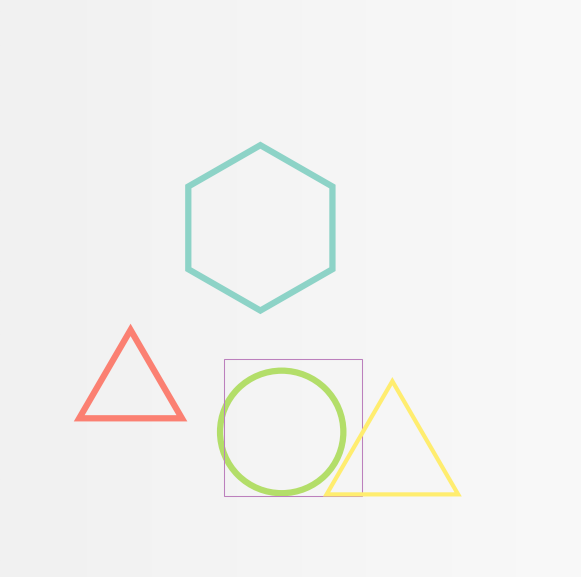[{"shape": "hexagon", "thickness": 3, "radius": 0.72, "center": [0.448, 0.605]}, {"shape": "triangle", "thickness": 3, "radius": 0.51, "center": [0.225, 0.326]}, {"shape": "circle", "thickness": 3, "radius": 0.53, "center": [0.485, 0.251]}, {"shape": "square", "thickness": 0.5, "radius": 0.6, "center": [0.504, 0.259]}, {"shape": "triangle", "thickness": 2, "radius": 0.65, "center": [0.675, 0.208]}]